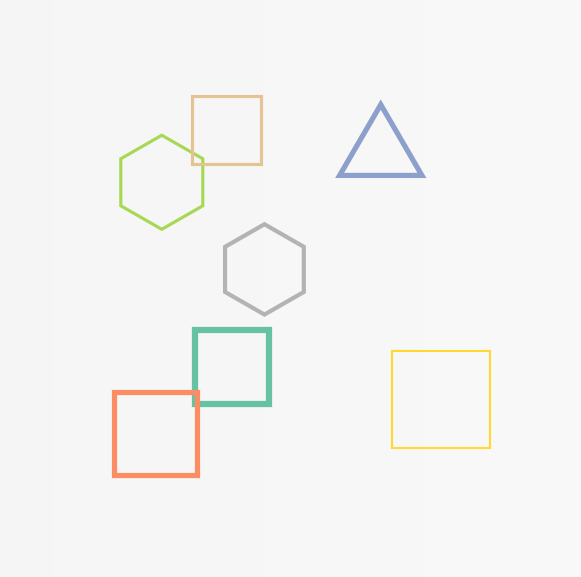[{"shape": "square", "thickness": 3, "radius": 0.32, "center": [0.4, 0.364]}, {"shape": "square", "thickness": 2.5, "radius": 0.36, "center": [0.268, 0.249]}, {"shape": "triangle", "thickness": 2.5, "radius": 0.41, "center": [0.655, 0.736]}, {"shape": "hexagon", "thickness": 1.5, "radius": 0.41, "center": [0.278, 0.684]}, {"shape": "square", "thickness": 1, "radius": 0.42, "center": [0.759, 0.307]}, {"shape": "square", "thickness": 1.5, "radius": 0.3, "center": [0.389, 0.774]}, {"shape": "hexagon", "thickness": 2, "radius": 0.39, "center": [0.455, 0.533]}]